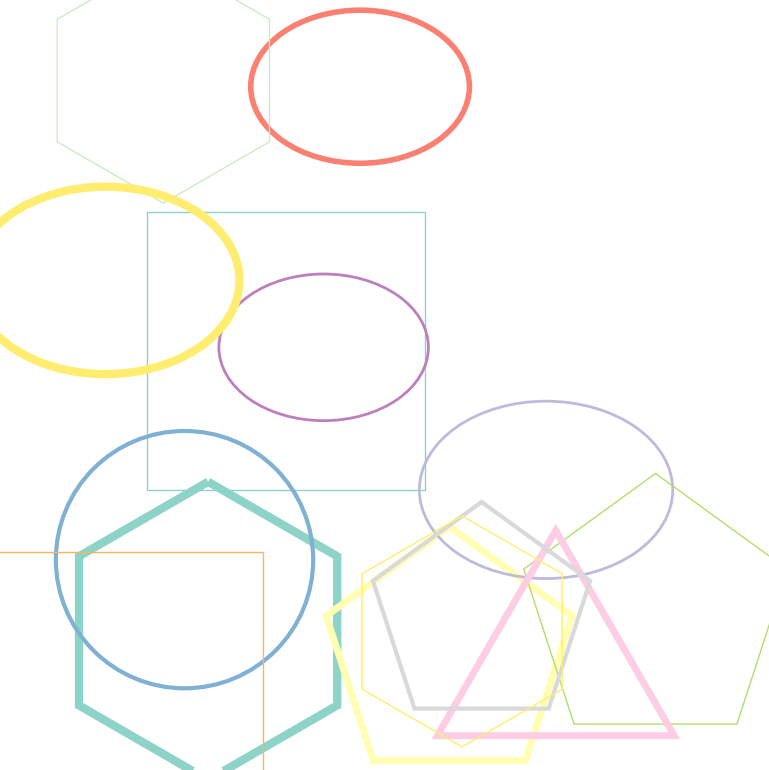[{"shape": "hexagon", "thickness": 3, "radius": 0.97, "center": [0.27, 0.181]}, {"shape": "square", "thickness": 0.5, "radius": 0.9, "center": [0.371, 0.544]}, {"shape": "pentagon", "thickness": 2.5, "radius": 0.84, "center": [0.583, 0.148]}, {"shape": "oval", "thickness": 1, "radius": 0.82, "center": [0.709, 0.364]}, {"shape": "oval", "thickness": 2, "radius": 0.71, "center": [0.468, 0.887]}, {"shape": "circle", "thickness": 1.5, "radius": 0.84, "center": [0.24, 0.273]}, {"shape": "square", "thickness": 0.5, "radius": 0.87, "center": [0.166, 0.108]}, {"shape": "pentagon", "thickness": 0.5, "radius": 0.9, "center": [0.851, 0.205]}, {"shape": "triangle", "thickness": 2.5, "radius": 0.89, "center": [0.722, 0.133]}, {"shape": "pentagon", "thickness": 1.5, "radius": 0.74, "center": [0.625, 0.2]}, {"shape": "oval", "thickness": 1, "radius": 0.68, "center": [0.42, 0.549]}, {"shape": "hexagon", "thickness": 0.5, "radius": 0.8, "center": [0.212, 0.895]}, {"shape": "hexagon", "thickness": 0.5, "radius": 0.75, "center": [0.6, 0.18]}, {"shape": "oval", "thickness": 3, "radius": 0.87, "center": [0.137, 0.636]}]